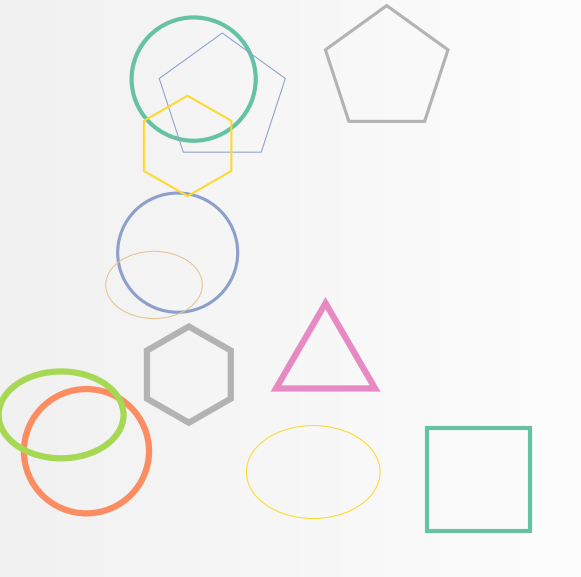[{"shape": "square", "thickness": 2, "radius": 0.44, "center": [0.823, 0.169]}, {"shape": "circle", "thickness": 2, "radius": 0.53, "center": [0.333, 0.862]}, {"shape": "circle", "thickness": 3, "radius": 0.54, "center": [0.149, 0.218]}, {"shape": "pentagon", "thickness": 0.5, "radius": 0.57, "center": [0.382, 0.828]}, {"shape": "circle", "thickness": 1.5, "radius": 0.52, "center": [0.306, 0.562]}, {"shape": "triangle", "thickness": 3, "radius": 0.49, "center": [0.56, 0.376]}, {"shape": "oval", "thickness": 3, "radius": 0.54, "center": [0.105, 0.281]}, {"shape": "oval", "thickness": 0.5, "radius": 0.57, "center": [0.539, 0.182]}, {"shape": "hexagon", "thickness": 1, "radius": 0.43, "center": [0.323, 0.747]}, {"shape": "oval", "thickness": 0.5, "radius": 0.42, "center": [0.265, 0.506]}, {"shape": "pentagon", "thickness": 1.5, "radius": 0.55, "center": [0.665, 0.879]}, {"shape": "hexagon", "thickness": 3, "radius": 0.42, "center": [0.325, 0.35]}]